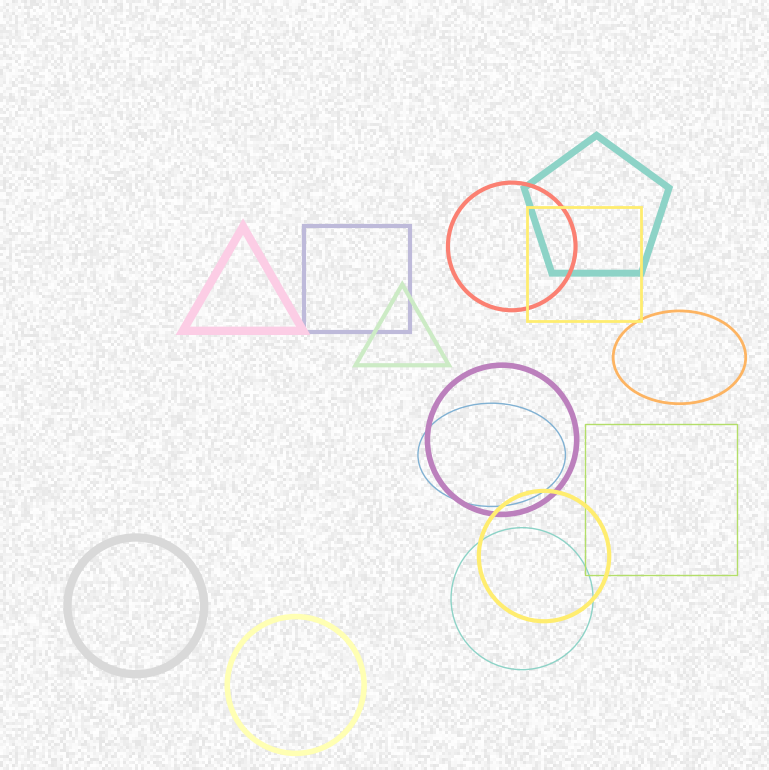[{"shape": "pentagon", "thickness": 2.5, "radius": 0.49, "center": [0.775, 0.725]}, {"shape": "circle", "thickness": 0.5, "radius": 0.46, "center": [0.678, 0.223]}, {"shape": "circle", "thickness": 2, "radius": 0.44, "center": [0.384, 0.11]}, {"shape": "square", "thickness": 1.5, "radius": 0.34, "center": [0.464, 0.637]}, {"shape": "circle", "thickness": 1.5, "radius": 0.41, "center": [0.665, 0.68]}, {"shape": "oval", "thickness": 0.5, "radius": 0.48, "center": [0.639, 0.409]}, {"shape": "oval", "thickness": 1, "radius": 0.43, "center": [0.882, 0.536]}, {"shape": "square", "thickness": 0.5, "radius": 0.49, "center": [0.859, 0.351]}, {"shape": "triangle", "thickness": 3, "radius": 0.45, "center": [0.316, 0.616]}, {"shape": "circle", "thickness": 3, "radius": 0.44, "center": [0.176, 0.213]}, {"shape": "circle", "thickness": 2, "radius": 0.48, "center": [0.652, 0.429]}, {"shape": "triangle", "thickness": 1.5, "radius": 0.35, "center": [0.522, 0.561]}, {"shape": "circle", "thickness": 1.5, "radius": 0.42, "center": [0.707, 0.278]}, {"shape": "square", "thickness": 1, "radius": 0.37, "center": [0.758, 0.657]}]